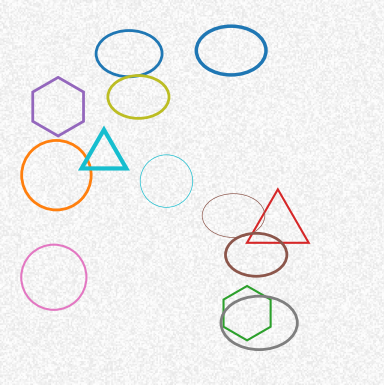[{"shape": "oval", "thickness": 2, "radius": 0.43, "center": [0.335, 0.861]}, {"shape": "oval", "thickness": 2.5, "radius": 0.45, "center": [0.6, 0.869]}, {"shape": "circle", "thickness": 2, "radius": 0.45, "center": [0.146, 0.545]}, {"shape": "hexagon", "thickness": 1.5, "radius": 0.35, "center": [0.642, 0.187]}, {"shape": "triangle", "thickness": 1.5, "radius": 0.46, "center": [0.722, 0.416]}, {"shape": "hexagon", "thickness": 2, "radius": 0.38, "center": [0.151, 0.723]}, {"shape": "oval", "thickness": 2, "radius": 0.4, "center": [0.665, 0.338]}, {"shape": "oval", "thickness": 0.5, "radius": 0.41, "center": [0.606, 0.44]}, {"shape": "circle", "thickness": 1.5, "radius": 0.42, "center": [0.14, 0.28]}, {"shape": "oval", "thickness": 2, "radius": 0.5, "center": [0.673, 0.161]}, {"shape": "oval", "thickness": 2, "radius": 0.4, "center": [0.36, 0.748]}, {"shape": "triangle", "thickness": 3, "radius": 0.34, "center": [0.27, 0.596]}, {"shape": "circle", "thickness": 0.5, "radius": 0.34, "center": [0.432, 0.53]}]